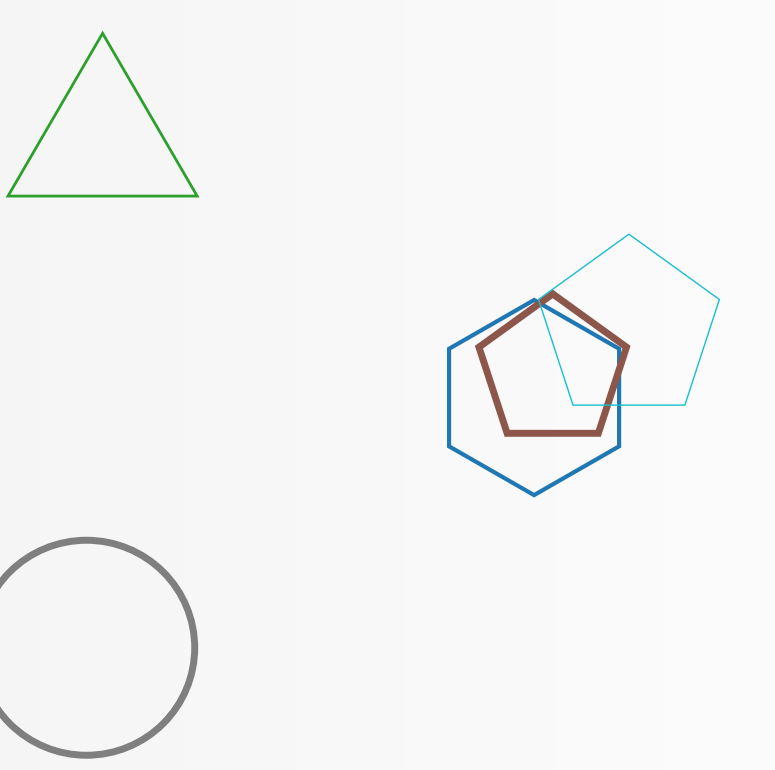[{"shape": "hexagon", "thickness": 1.5, "radius": 0.63, "center": [0.689, 0.484]}, {"shape": "triangle", "thickness": 1, "radius": 0.7, "center": [0.132, 0.816]}, {"shape": "pentagon", "thickness": 2.5, "radius": 0.5, "center": [0.713, 0.518]}, {"shape": "circle", "thickness": 2.5, "radius": 0.7, "center": [0.112, 0.159]}, {"shape": "pentagon", "thickness": 0.5, "radius": 0.61, "center": [0.812, 0.573]}]